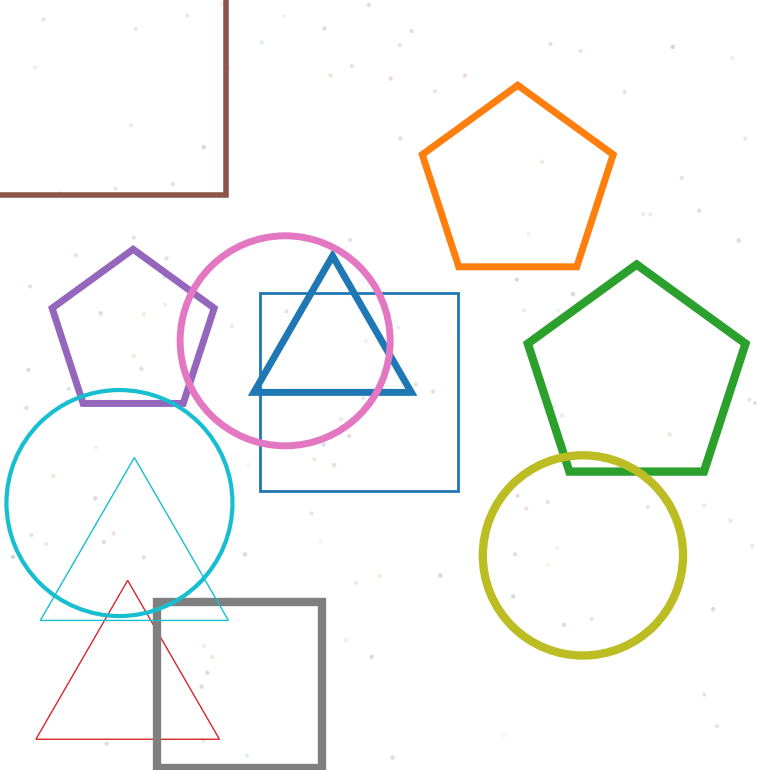[{"shape": "square", "thickness": 1, "radius": 0.64, "center": [0.467, 0.491]}, {"shape": "triangle", "thickness": 2.5, "radius": 0.59, "center": [0.432, 0.549]}, {"shape": "pentagon", "thickness": 2.5, "radius": 0.65, "center": [0.672, 0.759]}, {"shape": "pentagon", "thickness": 3, "radius": 0.74, "center": [0.827, 0.508]}, {"shape": "triangle", "thickness": 0.5, "radius": 0.69, "center": [0.166, 0.109]}, {"shape": "pentagon", "thickness": 2.5, "radius": 0.55, "center": [0.173, 0.566]}, {"shape": "square", "thickness": 2, "radius": 0.74, "center": [0.146, 0.896]}, {"shape": "circle", "thickness": 2.5, "radius": 0.68, "center": [0.37, 0.557]}, {"shape": "square", "thickness": 3, "radius": 0.54, "center": [0.311, 0.11]}, {"shape": "circle", "thickness": 3, "radius": 0.65, "center": [0.757, 0.279]}, {"shape": "circle", "thickness": 1.5, "radius": 0.73, "center": [0.155, 0.347]}, {"shape": "triangle", "thickness": 0.5, "radius": 0.7, "center": [0.175, 0.265]}]